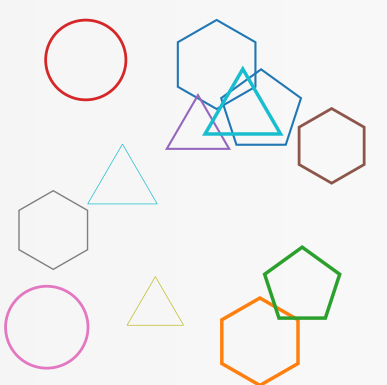[{"shape": "hexagon", "thickness": 1.5, "radius": 0.58, "center": [0.559, 0.832]}, {"shape": "pentagon", "thickness": 1.5, "radius": 0.54, "center": [0.674, 0.712]}, {"shape": "hexagon", "thickness": 2.5, "radius": 0.57, "center": [0.671, 0.113]}, {"shape": "pentagon", "thickness": 2.5, "radius": 0.51, "center": [0.78, 0.256]}, {"shape": "circle", "thickness": 2, "radius": 0.52, "center": [0.221, 0.844]}, {"shape": "triangle", "thickness": 1.5, "radius": 0.46, "center": [0.511, 0.66]}, {"shape": "hexagon", "thickness": 2, "radius": 0.48, "center": [0.856, 0.621]}, {"shape": "circle", "thickness": 2, "radius": 0.53, "center": [0.121, 0.15]}, {"shape": "hexagon", "thickness": 1, "radius": 0.51, "center": [0.137, 0.403]}, {"shape": "triangle", "thickness": 0.5, "radius": 0.42, "center": [0.401, 0.197]}, {"shape": "triangle", "thickness": 2.5, "radius": 0.56, "center": [0.627, 0.708]}, {"shape": "triangle", "thickness": 0.5, "radius": 0.52, "center": [0.316, 0.522]}]